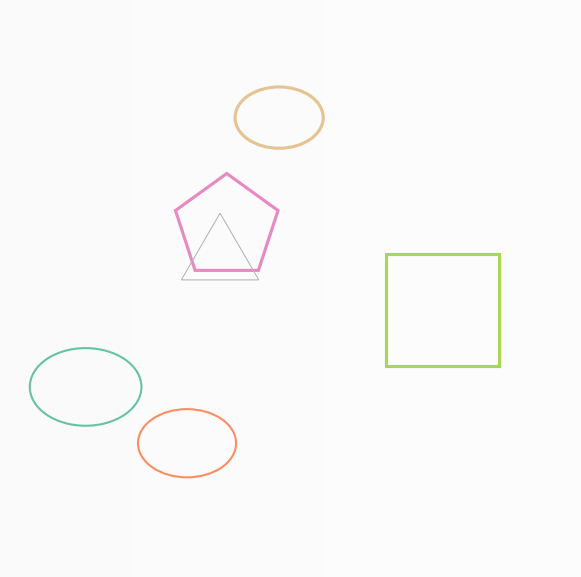[{"shape": "oval", "thickness": 1, "radius": 0.48, "center": [0.147, 0.329]}, {"shape": "oval", "thickness": 1, "radius": 0.42, "center": [0.322, 0.232]}, {"shape": "pentagon", "thickness": 1.5, "radius": 0.46, "center": [0.39, 0.606]}, {"shape": "square", "thickness": 1.5, "radius": 0.48, "center": [0.761, 0.462]}, {"shape": "oval", "thickness": 1.5, "radius": 0.38, "center": [0.48, 0.796]}, {"shape": "triangle", "thickness": 0.5, "radius": 0.38, "center": [0.379, 0.553]}]